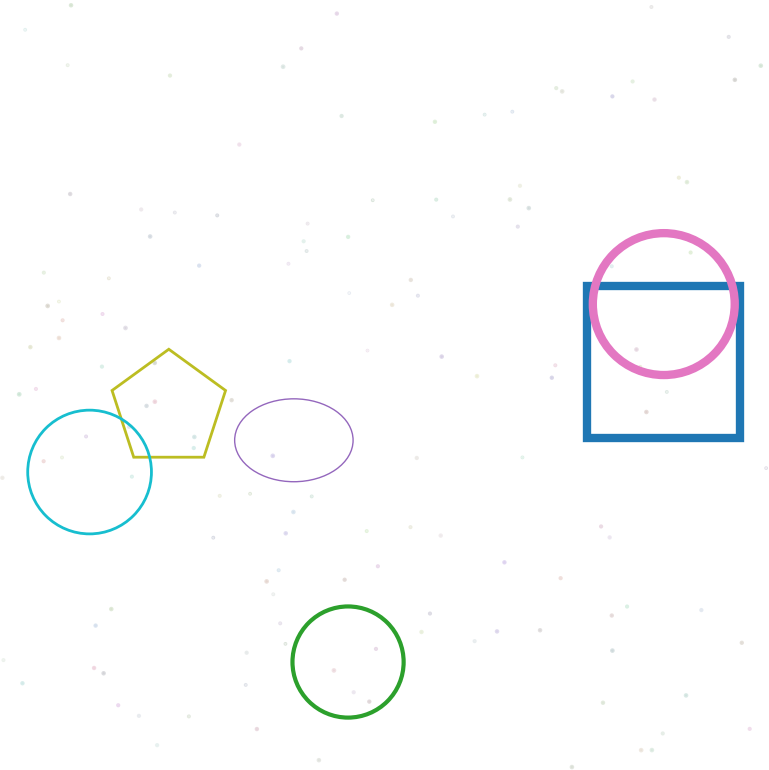[{"shape": "square", "thickness": 3, "radius": 0.5, "center": [0.862, 0.53]}, {"shape": "circle", "thickness": 1.5, "radius": 0.36, "center": [0.452, 0.14]}, {"shape": "oval", "thickness": 0.5, "radius": 0.38, "center": [0.382, 0.428]}, {"shape": "circle", "thickness": 3, "radius": 0.46, "center": [0.862, 0.605]}, {"shape": "pentagon", "thickness": 1, "radius": 0.39, "center": [0.219, 0.469]}, {"shape": "circle", "thickness": 1, "radius": 0.4, "center": [0.116, 0.387]}]